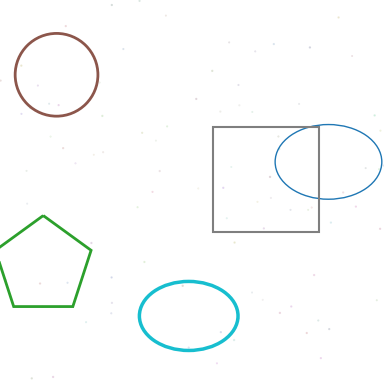[{"shape": "oval", "thickness": 1, "radius": 0.69, "center": [0.853, 0.58]}, {"shape": "pentagon", "thickness": 2, "radius": 0.65, "center": [0.112, 0.309]}, {"shape": "circle", "thickness": 2, "radius": 0.54, "center": [0.147, 0.806]}, {"shape": "square", "thickness": 1.5, "radius": 0.68, "center": [0.691, 0.535]}, {"shape": "oval", "thickness": 2.5, "radius": 0.64, "center": [0.49, 0.179]}]